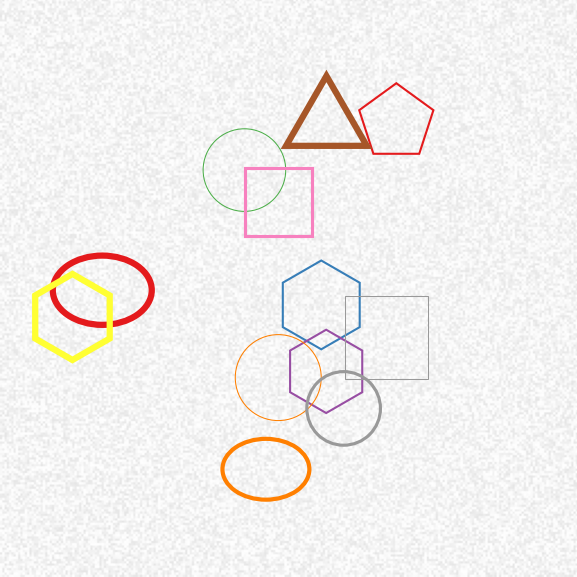[{"shape": "pentagon", "thickness": 1, "radius": 0.34, "center": [0.686, 0.787]}, {"shape": "oval", "thickness": 3, "radius": 0.43, "center": [0.177, 0.497]}, {"shape": "hexagon", "thickness": 1, "radius": 0.38, "center": [0.556, 0.471]}, {"shape": "circle", "thickness": 0.5, "radius": 0.36, "center": [0.423, 0.705]}, {"shape": "hexagon", "thickness": 1, "radius": 0.36, "center": [0.565, 0.356]}, {"shape": "circle", "thickness": 0.5, "radius": 0.37, "center": [0.482, 0.345]}, {"shape": "oval", "thickness": 2, "radius": 0.38, "center": [0.46, 0.187]}, {"shape": "hexagon", "thickness": 3, "radius": 0.37, "center": [0.125, 0.45]}, {"shape": "triangle", "thickness": 3, "radius": 0.4, "center": [0.565, 0.787]}, {"shape": "square", "thickness": 1.5, "radius": 0.29, "center": [0.482, 0.649]}, {"shape": "circle", "thickness": 1.5, "radius": 0.32, "center": [0.595, 0.292]}, {"shape": "square", "thickness": 0.5, "radius": 0.36, "center": [0.67, 0.414]}]